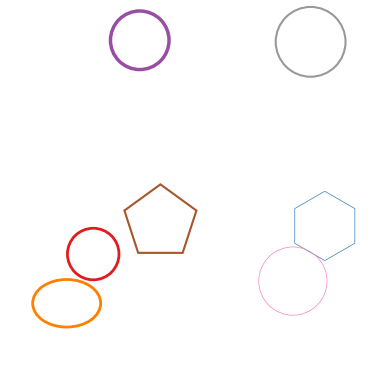[{"shape": "circle", "thickness": 2, "radius": 0.33, "center": [0.242, 0.34]}, {"shape": "hexagon", "thickness": 0.5, "radius": 0.45, "center": [0.844, 0.413]}, {"shape": "circle", "thickness": 2.5, "radius": 0.38, "center": [0.363, 0.895]}, {"shape": "oval", "thickness": 2, "radius": 0.44, "center": [0.173, 0.212]}, {"shape": "pentagon", "thickness": 1.5, "radius": 0.49, "center": [0.417, 0.423]}, {"shape": "circle", "thickness": 0.5, "radius": 0.44, "center": [0.761, 0.27]}, {"shape": "circle", "thickness": 1.5, "radius": 0.45, "center": [0.807, 0.891]}]